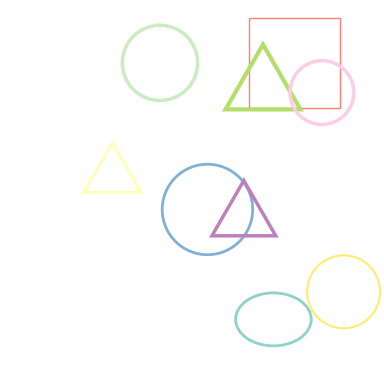[{"shape": "oval", "thickness": 2, "radius": 0.49, "center": [0.71, 0.17]}, {"shape": "triangle", "thickness": 2, "radius": 0.43, "center": [0.292, 0.544]}, {"shape": "square", "thickness": 1, "radius": 0.59, "center": [0.766, 0.837]}, {"shape": "circle", "thickness": 2, "radius": 0.59, "center": [0.539, 0.456]}, {"shape": "triangle", "thickness": 3, "radius": 0.56, "center": [0.683, 0.772]}, {"shape": "circle", "thickness": 2.5, "radius": 0.41, "center": [0.836, 0.76]}, {"shape": "triangle", "thickness": 2.5, "radius": 0.48, "center": [0.633, 0.435]}, {"shape": "circle", "thickness": 2.5, "radius": 0.49, "center": [0.415, 0.837]}, {"shape": "circle", "thickness": 1.5, "radius": 0.47, "center": [0.893, 0.242]}]